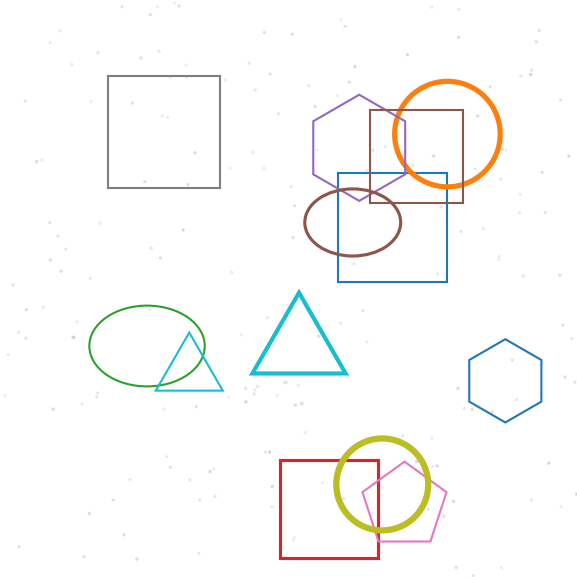[{"shape": "square", "thickness": 1, "radius": 0.47, "center": [0.679, 0.606]}, {"shape": "hexagon", "thickness": 1, "radius": 0.36, "center": [0.875, 0.34]}, {"shape": "circle", "thickness": 2.5, "radius": 0.46, "center": [0.775, 0.767]}, {"shape": "oval", "thickness": 1, "radius": 0.5, "center": [0.255, 0.4]}, {"shape": "square", "thickness": 1.5, "radius": 0.42, "center": [0.569, 0.117]}, {"shape": "hexagon", "thickness": 1, "radius": 0.46, "center": [0.622, 0.743]}, {"shape": "oval", "thickness": 1.5, "radius": 0.42, "center": [0.611, 0.614]}, {"shape": "square", "thickness": 1, "radius": 0.4, "center": [0.721, 0.728]}, {"shape": "pentagon", "thickness": 1, "radius": 0.38, "center": [0.7, 0.123]}, {"shape": "square", "thickness": 1, "radius": 0.48, "center": [0.284, 0.771]}, {"shape": "circle", "thickness": 3, "radius": 0.4, "center": [0.662, 0.16]}, {"shape": "triangle", "thickness": 2, "radius": 0.47, "center": [0.518, 0.399]}, {"shape": "triangle", "thickness": 1, "radius": 0.34, "center": [0.328, 0.356]}]